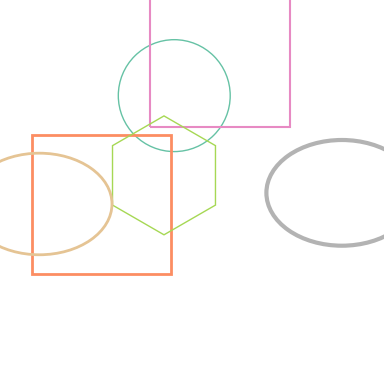[{"shape": "circle", "thickness": 1, "radius": 0.73, "center": [0.453, 0.752]}, {"shape": "square", "thickness": 2, "radius": 0.9, "center": [0.264, 0.468]}, {"shape": "square", "thickness": 1.5, "radius": 0.91, "center": [0.571, 0.851]}, {"shape": "hexagon", "thickness": 1, "radius": 0.77, "center": [0.426, 0.545]}, {"shape": "oval", "thickness": 2, "radius": 0.94, "center": [0.102, 0.47]}, {"shape": "oval", "thickness": 3, "radius": 0.98, "center": [0.888, 0.499]}]